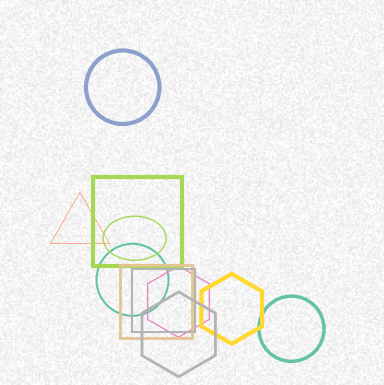[{"shape": "circle", "thickness": 2.5, "radius": 0.42, "center": [0.757, 0.146]}, {"shape": "circle", "thickness": 1.5, "radius": 0.47, "center": [0.344, 0.273]}, {"shape": "triangle", "thickness": 0.5, "radius": 0.44, "center": [0.208, 0.412]}, {"shape": "circle", "thickness": 3, "radius": 0.48, "center": [0.319, 0.773]}, {"shape": "hexagon", "thickness": 1, "radius": 0.46, "center": [0.464, 0.217]}, {"shape": "square", "thickness": 3, "radius": 0.58, "center": [0.357, 0.424]}, {"shape": "oval", "thickness": 1, "radius": 0.41, "center": [0.35, 0.381]}, {"shape": "hexagon", "thickness": 3, "radius": 0.45, "center": [0.602, 0.198]}, {"shape": "square", "thickness": 2, "radius": 0.47, "center": [0.405, 0.217]}, {"shape": "hexagon", "thickness": 2, "radius": 0.55, "center": [0.464, 0.132]}, {"shape": "square", "thickness": 1.5, "radius": 0.41, "center": [0.425, 0.219]}]